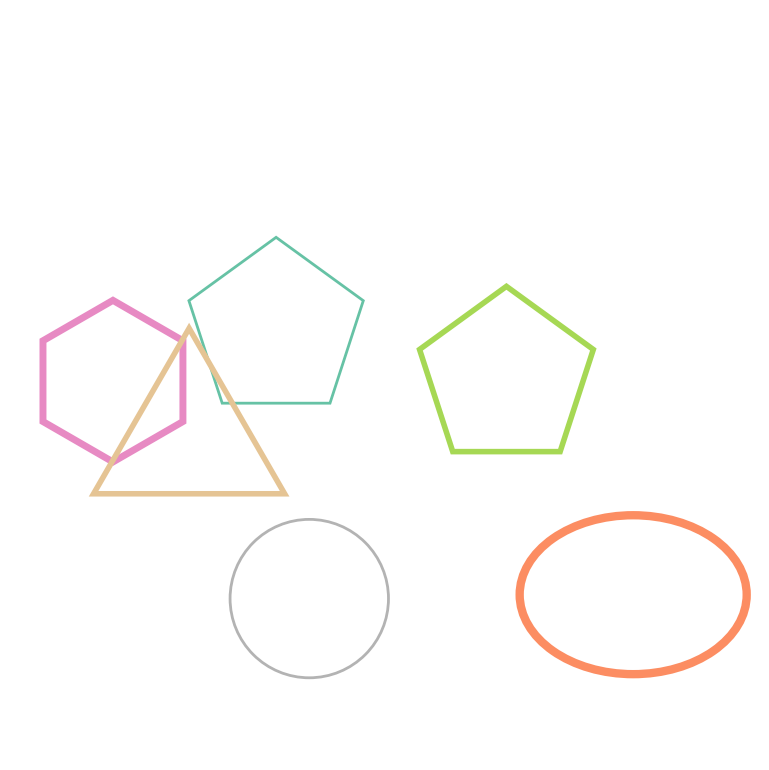[{"shape": "pentagon", "thickness": 1, "radius": 0.6, "center": [0.359, 0.573]}, {"shape": "oval", "thickness": 3, "radius": 0.74, "center": [0.822, 0.228]}, {"shape": "hexagon", "thickness": 2.5, "radius": 0.52, "center": [0.147, 0.505]}, {"shape": "pentagon", "thickness": 2, "radius": 0.59, "center": [0.658, 0.509]}, {"shape": "triangle", "thickness": 2, "radius": 0.72, "center": [0.246, 0.43]}, {"shape": "circle", "thickness": 1, "radius": 0.51, "center": [0.402, 0.223]}]